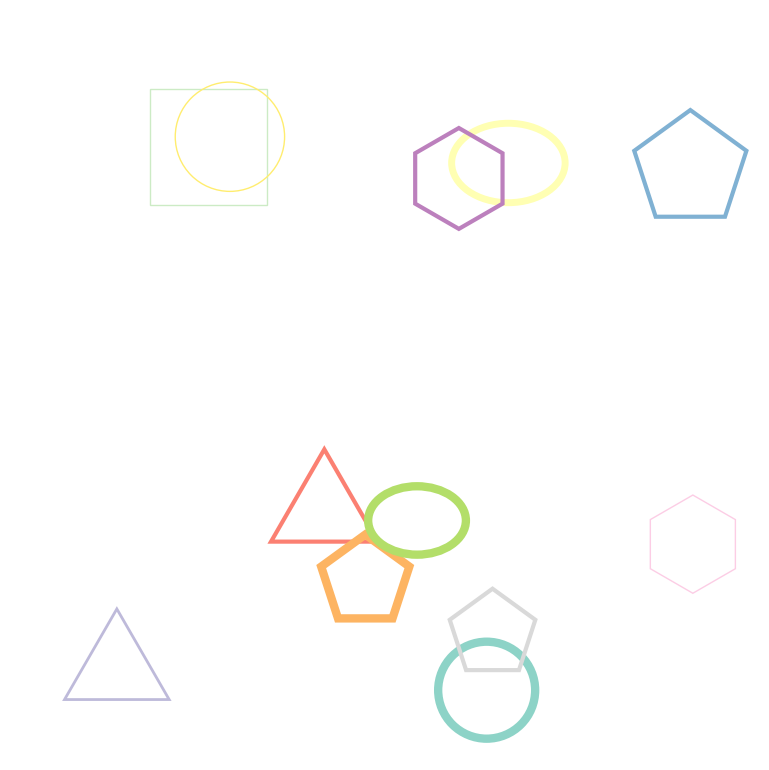[{"shape": "circle", "thickness": 3, "radius": 0.31, "center": [0.632, 0.104]}, {"shape": "oval", "thickness": 2.5, "radius": 0.37, "center": [0.66, 0.788]}, {"shape": "triangle", "thickness": 1, "radius": 0.39, "center": [0.152, 0.131]}, {"shape": "triangle", "thickness": 1.5, "radius": 0.4, "center": [0.421, 0.337]}, {"shape": "pentagon", "thickness": 1.5, "radius": 0.38, "center": [0.897, 0.78]}, {"shape": "pentagon", "thickness": 3, "radius": 0.3, "center": [0.474, 0.246]}, {"shape": "oval", "thickness": 3, "radius": 0.32, "center": [0.542, 0.324]}, {"shape": "hexagon", "thickness": 0.5, "radius": 0.32, "center": [0.9, 0.293]}, {"shape": "pentagon", "thickness": 1.5, "radius": 0.29, "center": [0.64, 0.177]}, {"shape": "hexagon", "thickness": 1.5, "radius": 0.33, "center": [0.596, 0.768]}, {"shape": "square", "thickness": 0.5, "radius": 0.38, "center": [0.271, 0.809]}, {"shape": "circle", "thickness": 0.5, "radius": 0.36, "center": [0.299, 0.822]}]